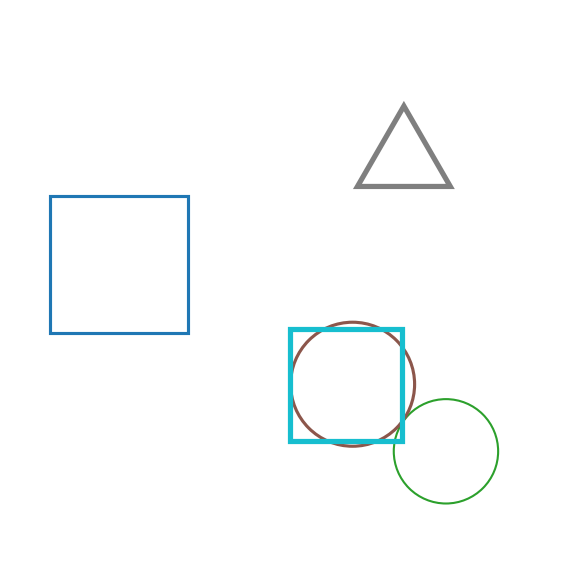[{"shape": "square", "thickness": 1.5, "radius": 0.6, "center": [0.206, 0.541]}, {"shape": "circle", "thickness": 1, "radius": 0.45, "center": [0.772, 0.218]}, {"shape": "circle", "thickness": 1.5, "radius": 0.54, "center": [0.611, 0.334]}, {"shape": "triangle", "thickness": 2.5, "radius": 0.46, "center": [0.699, 0.723]}, {"shape": "square", "thickness": 2.5, "radius": 0.49, "center": [0.599, 0.332]}]